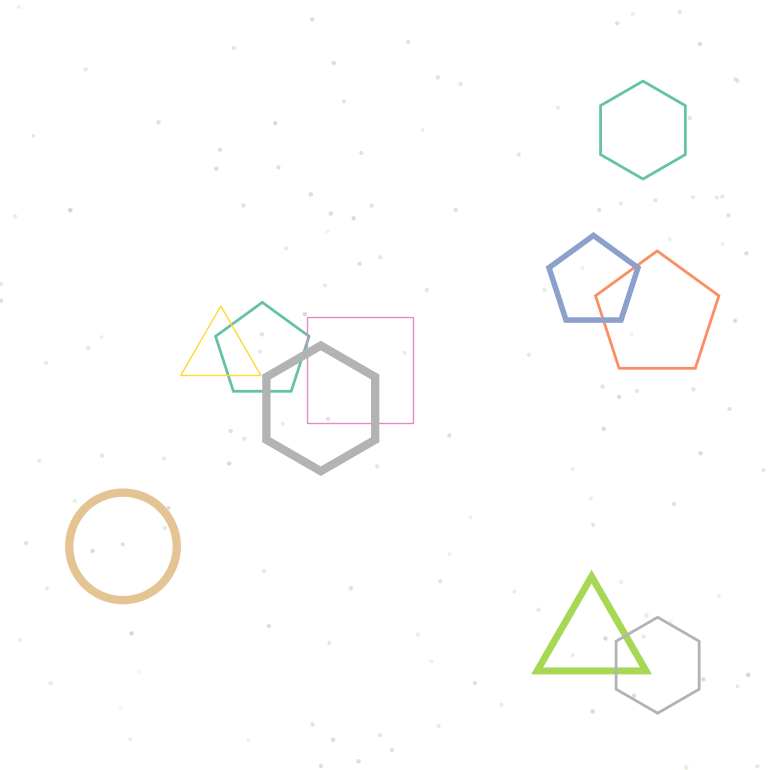[{"shape": "hexagon", "thickness": 1, "radius": 0.32, "center": [0.835, 0.831]}, {"shape": "pentagon", "thickness": 1, "radius": 0.32, "center": [0.341, 0.543]}, {"shape": "pentagon", "thickness": 1, "radius": 0.42, "center": [0.854, 0.59]}, {"shape": "pentagon", "thickness": 2, "radius": 0.3, "center": [0.771, 0.633]}, {"shape": "square", "thickness": 0.5, "radius": 0.35, "center": [0.467, 0.519]}, {"shape": "triangle", "thickness": 2.5, "radius": 0.41, "center": [0.768, 0.17]}, {"shape": "triangle", "thickness": 0.5, "radius": 0.3, "center": [0.287, 0.542]}, {"shape": "circle", "thickness": 3, "radius": 0.35, "center": [0.16, 0.29]}, {"shape": "hexagon", "thickness": 3, "radius": 0.41, "center": [0.417, 0.47]}, {"shape": "hexagon", "thickness": 1, "radius": 0.31, "center": [0.854, 0.136]}]